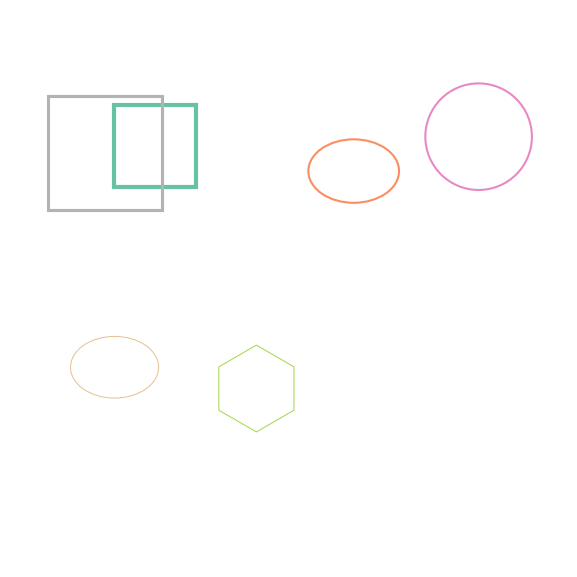[{"shape": "square", "thickness": 2, "radius": 0.35, "center": [0.269, 0.746]}, {"shape": "oval", "thickness": 1, "radius": 0.39, "center": [0.612, 0.703]}, {"shape": "circle", "thickness": 1, "radius": 0.46, "center": [0.829, 0.762]}, {"shape": "hexagon", "thickness": 0.5, "radius": 0.38, "center": [0.444, 0.326]}, {"shape": "oval", "thickness": 0.5, "radius": 0.38, "center": [0.198, 0.363]}, {"shape": "square", "thickness": 1.5, "radius": 0.49, "center": [0.182, 0.734]}]